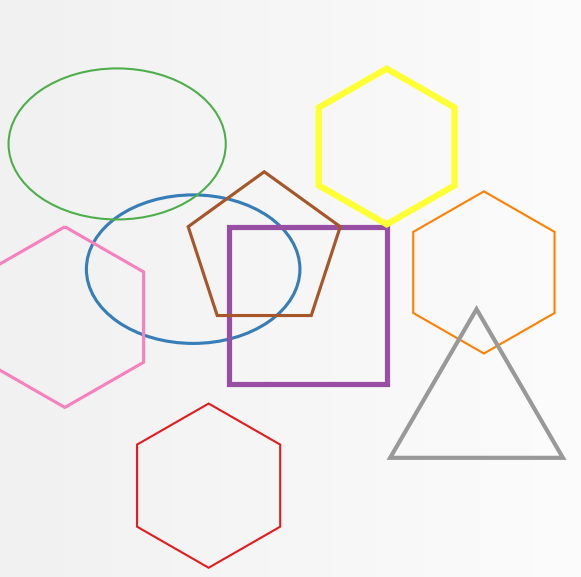[{"shape": "hexagon", "thickness": 1, "radius": 0.71, "center": [0.359, 0.158]}, {"shape": "oval", "thickness": 1.5, "radius": 0.92, "center": [0.332, 0.533]}, {"shape": "oval", "thickness": 1, "radius": 0.93, "center": [0.202, 0.75]}, {"shape": "square", "thickness": 2.5, "radius": 0.68, "center": [0.529, 0.47]}, {"shape": "hexagon", "thickness": 1, "radius": 0.7, "center": [0.833, 0.527]}, {"shape": "hexagon", "thickness": 3, "radius": 0.67, "center": [0.665, 0.745]}, {"shape": "pentagon", "thickness": 1.5, "radius": 0.69, "center": [0.455, 0.564]}, {"shape": "hexagon", "thickness": 1.5, "radius": 0.78, "center": [0.112, 0.45]}, {"shape": "triangle", "thickness": 2, "radius": 0.86, "center": [0.82, 0.292]}]